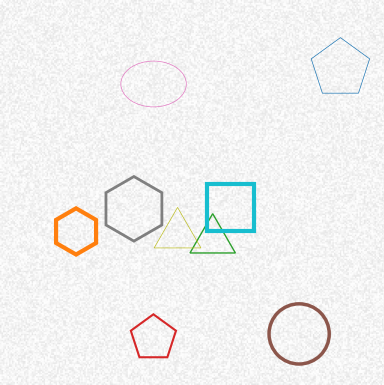[{"shape": "pentagon", "thickness": 0.5, "radius": 0.4, "center": [0.884, 0.823]}, {"shape": "hexagon", "thickness": 3, "radius": 0.3, "center": [0.198, 0.399]}, {"shape": "triangle", "thickness": 1, "radius": 0.34, "center": [0.552, 0.377]}, {"shape": "pentagon", "thickness": 1.5, "radius": 0.31, "center": [0.398, 0.122]}, {"shape": "circle", "thickness": 2.5, "radius": 0.39, "center": [0.777, 0.133]}, {"shape": "oval", "thickness": 0.5, "radius": 0.43, "center": [0.399, 0.782]}, {"shape": "hexagon", "thickness": 2, "radius": 0.42, "center": [0.348, 0.458]}, {"shape": "triangle", "thickness": 0.5, "radius": 0.35, "center": [0.461, 0.391]}, {"shape": "square", "thickness": 3, "radius": 0.3, "center": [0.599, 0.462]}]